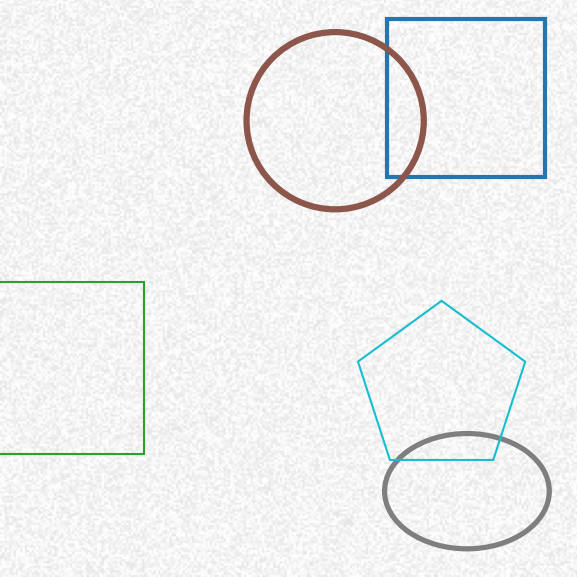[{"shape": "square", "thickness": 2, "radius": 0.69, "center": [0.807, 0.829]}, {"shape": "square", "thickness": 1, "radius": 0.75, "center": [0.1, 0.362]}, {"shape": "circle", "thickness": 3, "radius": 0.77, "center": [0.58, 0.79]}, {"shape": "oval", "thickness": 2.5, "radius": 0.71, "center": [0.809, 0.149]}, {"shape": "pentagon", "thickness": 1, "radius": 0.76, "center": [0.765, 0.326]}]